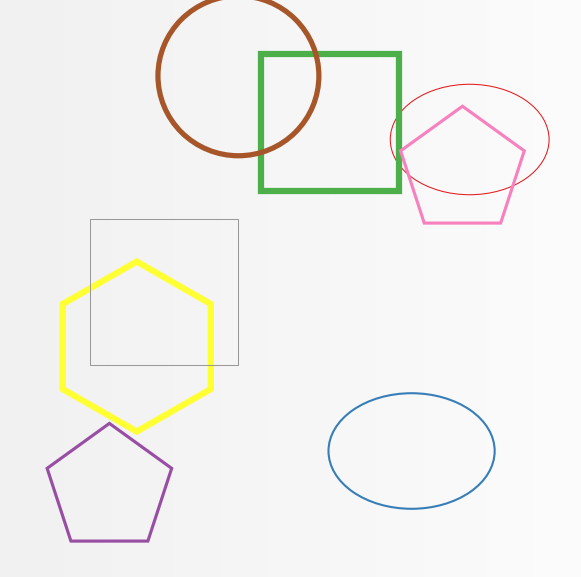[{"shape": "oval", "thickness": 0.5, "radius": 0.68, "center": [0.808, 0.758]}, {"shape": "oval", "thickness": 1, "radius": 0.71, "center": [0.708, 0.218]}, {"shape": "square", "thickness": 3, "radius": 0.59, "center": [0.568, 0.787]}, {"shape": "pentagon", "thickness": 1.5, "radius": 0.56, "center": [0.188, 0.153]}, {"shape": "hexagon", "thickness": 3, "radius": 0.74, "center": [0.235, 0.399]}, {"shape": "circle", "thickness": 2.5, "radius": 0.69, "center": [0.41, 0.868]}, {"shape": "pentagon", "thickness": 1.5, "radius": 0.56, "center": [0.796, 0.703]}, {"shape": "square", "thickness": 0.5, "radius": 0.63, "center": [0.282, 0.494]}]